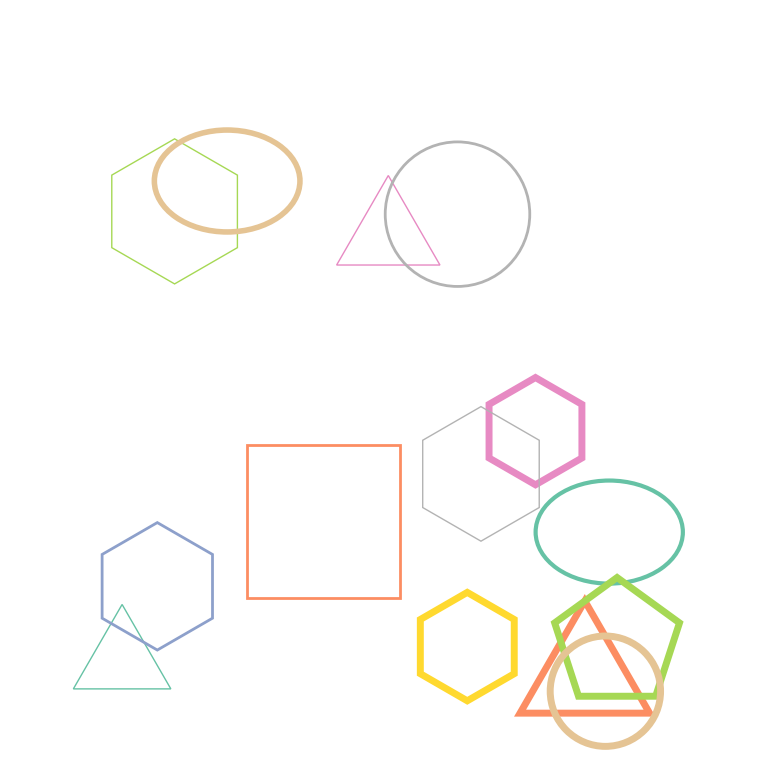[{"shape": "oval", "thickness": 1.5, "radius": 0.48, "center": [0.791, 0.309]}, {"shape": "triangle", "thickness": 0.5, "radius": 0.37, "center": [0.159, 0.142]}, {"shape": "triangle", "thickness": 2.5, "radius": 0.49, "center": [0.759, 0.122]}, {"shape": "square", "thickness": 1, "radius": 0.5, "center": [0.42, 0.323]}, {"shape": "hexagon", "thickness": 1, "radius": 0.41, "center": [0.204, 0.239]}, {"shape": "triangle", "thickness": 0.5, "radius": 0.39, "center": [0.504, 0.695]}, {"shape": "hexagon", "thickness": 2.5, "radius": 0.35, "center": [0.695, 0.44]}, {"shape": "pentagon", "thickness": 2.5, "radius": 0.43, "center": [0.801, 0.165]}, {"shape": "hexagon", "thickness": 0.5, "radius": 0.47, "center": [0.227, 0.725]}, {"shape": "hexagon", "thickness": 2.5, "radius": 0.35, "center": [0.607, 0.16]}, {"shape": "circle", "thickness": 2.5, "radius": 0.36, "center": [0.786, 0.102]}, {"shape": "oval", "thickness": 2, "radius": 0.47, "center": [0.295, 0.765]}, {"shape": "hexagon", "thickness": 0.5, "radius": 0.44, "center": [0.625, 0.385]}, {"shape": "circle", "thickness": 1, "radius": 0.47, "center": [0.594, 0.722]}]